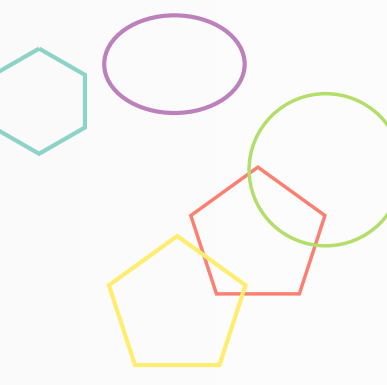[{"shape": "hexagon", "thickness": 3, "radius": 0.68, "center": [0.101, 0.737]}, {"shape": "pentagon", "thickness": 2.5, "radius": 0.91, "center": [0.666, 0.384]}, {"shape": "circle", "thickness": 2.5, "radius": 0.99, "center": [0.84, 0.559]}, {"shape": "oval", "thickness": 3, "radius": 0.91, "center": [0.45, 0.833]}, {"shape": "pentagon", "thickness": 3, "radius": 0.93, "center": [0.457, 0.202]}]